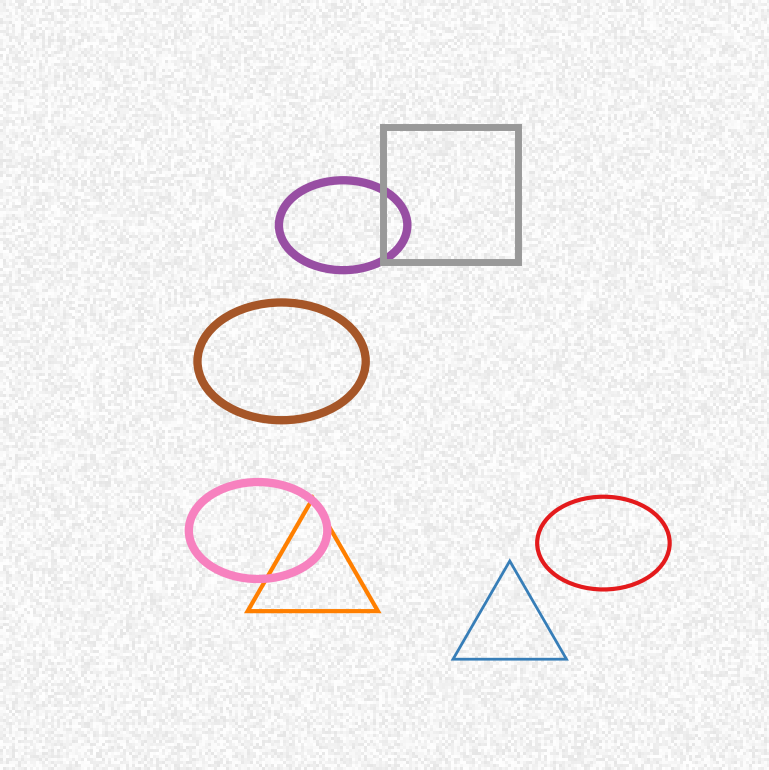[{"shape": "oval", "thickness": 1.5, "radius": 0.43, "center": [0.784, 0.295]}, {"shape": "triangle", "thickness": 1, "radius": 0.43, "center": [0.662, 0.186]}, {"shape": "oval", "thickness": 3, "radius": 0.42, "center": [0.446, 0.708]}, {"shape": "triangle", "thickness": 1.5, "radius": 0.49, "center": [0.406, 0.255]}, {"shape": "oval", "thickness": 3, "radius": 0.55, "center": [0.366, 0.531]}, {"shape": "oval", "thickness": 3, "radius": 0.45, "center": [0.335, 0.311]}, {"shape": "square", "thickness": 2.5, "radius": 0.44, "center": [0.585, 0.747]}]